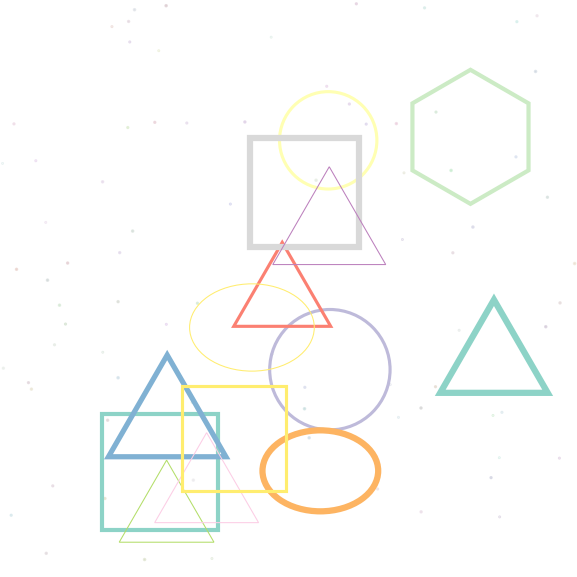[{"shape": "triangle", "thickness": 3, "radius": 0.54, "center": [0.855, 0.373]}, {"shape": "square", "thickness": 2, "radius": 0.5, "center": [0.278, 0.182]}, {"shape": "circle", "thickness": 1.5, "radius": 0.42, "center": [0.568, 0.756]}, {"shape": "circle", "thickness": 1.5, "radius": 0.52, "center": [0.571, 0.359]}, {"shape": "triangle", "thickness": 1.5, "radius": 0.48, "center": [0.489, 0.483]}, {"shape": "triangle", "thickness": 2.5, "radius": 0.59, "center": [0.29, 0.267]}, {"shape": "oval", "thickness": 3, "radius": 0.5, "center": [0.555, 0.184]}, {"shape": "triangle", "thickness": 0.5, "radius": 0.47, "center": [0.288, 0.108]}, {"shape": "triangle", "thickness": 0.5, "radius": 0.52, "center": [0.358, 0.146]}, {"shape": "square", "thickness": 3, "radius": 0.47, "center": [0.527, 0.666]}, {"shape": "triangle", "thickness": 0.5, "radius": 0.56, "center": [0.57, 0.597]}, {"shape": "hexagon", "thickness": 2, "radius": 0.58, "center": [0.815, 0.762]}, {"shape": "square", "thickness": 1.5, "radius": 0.45, "center": [0.405, 0.24]}, {"shape": "oval", "thickness": 0.5, "radius": 0.54, "center": [0.436, 0.432]}]